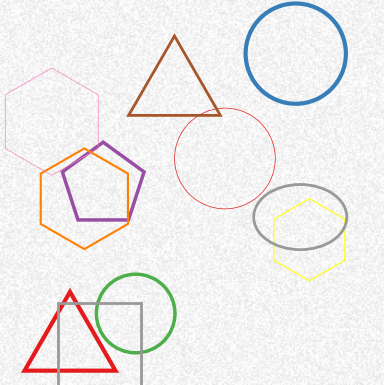[{"shape": "circle", "thickness": 0.5, "radius": 0.65, "center": [0.584, 0.588]}, {"shape": "triangle", "thickness": 3, "radius": 0.68, "center": [0.182, 0.105]}, {"shape": "circle", "thickness": 3, "radius": 0.65, "center": [0.768, 0.861]}, {"shape": "circle", "thickness": 2.5, "radius": 0.51, "center": [0.352, 0.186]}, {"shape": "pentagon", "thickness": 2.5, "radius": 0.56, "center": [0.268, 0.519]}, {"shape": "hexagon", "thickness": 1.5, "radius": 0.65, "center": [0.219, 0.484]}, {"shape": "hexagon", "thickness": 1, "radius": 0.53, "center": [0.803, 0.377]}, {"shape": "triangle", "thickness": 2, "radius": 0.69, "center": [0.453, 0.769]}, {"shape": "hexagon", "thickness": 0.5, "radius": 0.7, "center": [0.134, 0.684]}, {"shape": "square", "thickness": 2, "radius": 0.54, "center": [0.258, 0.104]}, {"shape": "oval", "thickness": 2, "radius": 0.6, "center": [0.78, 0.436]}]